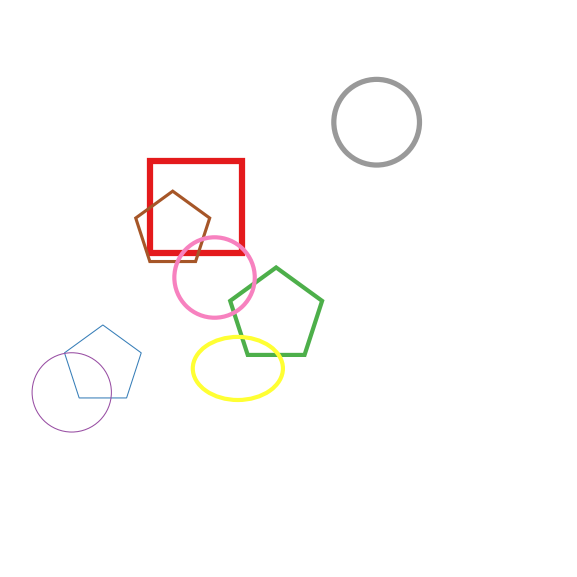[{"shape": "square", "thickness": 3, "radius": 0.4, "center": [0.34, 0.641]}, {"shape": "pentagon", "thickness": 0.5, "radius": 0.35, "center": [0.178, 0.367]}, {"shape": "pentagon", "thickness": 2, "radius": 0.42, "center": [0.478, 0.452]}, {"shape": "circle", "thickness": 0.5, "radius": 0.34, "center": [0.124, 0.32]}, {"shape": "oval", "thickness": 2, "radius": 0.39, "center": [0.412, 0.361]}, {"shape": "pentagon", "thickness": 1.5, "radius": 0.34, "center": [0.299, 0.601]}, {"shape": "circle", "thickness": 2, "radius": 0.35, "center": [0.372, 0.519]}, {"shape": "circle", "thickness": 2.5, "radius": 0.37, "center": [0.652, 0.788]}]